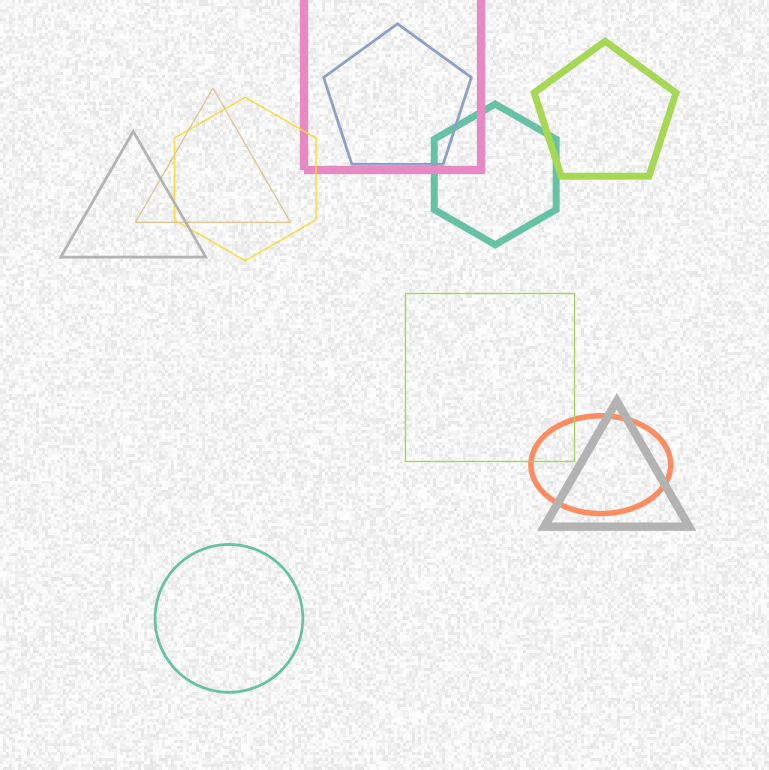[{"shape": "circle", "thickness": 1, "radius": 0.48, "center": [0.297, 0.197]}, {"shape": "hexagon", "thickness": 2.5, "radius": 0.46, "center": [0.643, 0.774]}, {"shape": "oval", "thickness": 2, "radius": 0.45, "center": [0.78, 0.396]}, {"shape": "pentagon", "thickness": 1, "radius": 0.5, "center": [0.516, 0.868]}, {"shape": "square", "thickness": 3, "radius": 0.57, "center": [0.51, 0.894]}, {"shape": "square", "thickness": 0.5, "radius": 0.55, "center": [0.636, 0.51]}, {"shape": "pentagon", "thickness": 2.5, "radius": 0.48, "center": [0.786, 0.85]}, {"shape": "hexagon", "thickness": 0.5, "radius": 0.53, "center": [0.318, 0.768]}, {"shape": "triangle", "thickness": 0.5, "radius": 0.58, "center": [0.277, 0.769]}, {"shape": "triangle", "thickness": 1, "radius": 0.54, "center": [0.173, 0.72]}, {"shape": "triangle", "thickness": 3, "radius": 0.54, "center": [0.801, 0.37]}]